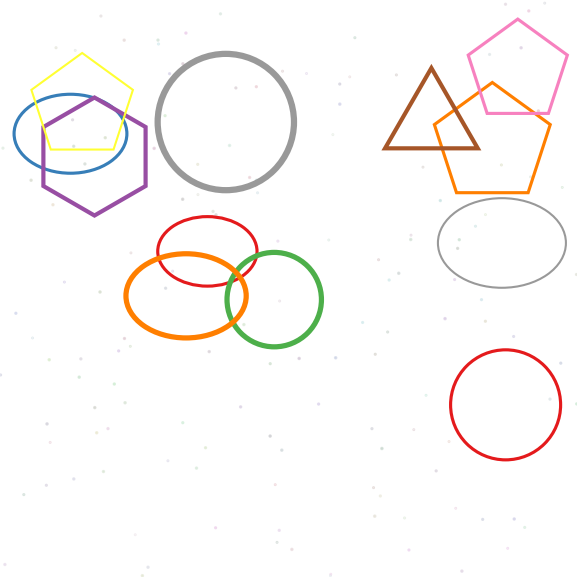[{"shape": "oval", "thickness": 1.5, "radius": 0.43, "center": [0.359, 0.564]}, {"shape": "circle", "thickness": 1.5, "radius": 0.48, "center": [0.876, 0.298]}, {"shape": "oval", "thickness": 1.5, "radius": 0.49, "center": [0.122, 0.768]}, {"shape": "circle", "thickness": 2.5, "radius": 0.41, "center": [0.475, 0.48]}, {"shape": "hexagon", "thickness": 2, "radius": 0.51, "center": [0.164, 0.728]}, {"shape": "pentagon", "thickness": 1.5, "radius": 0.53, "center": [0.852, 0.751]}, {"shape": "oval", "thickness": 2.5, "radius": 0.52, "center": [0.322, 0.487]}, {"shape": "pentagon", "thickness": 1, "radius": 0.46, "center": [0.142, 0.815]}, {"shape": "triangle", "thickness": 2, "radius": 0.46, "center": [0.747, 0.789]}, {"shape": "pentagon", "thickness": 1.5, "radius": 0.45, "center": [0.897, 0.876]}, {"shape": "oval", "thickness": 1, "radius": 0.55, "center": [0.869, 0.578]}, {"shape": "circle", "thickness": 3, "radius": 0.59, "center": [0.391, 0.788]}]